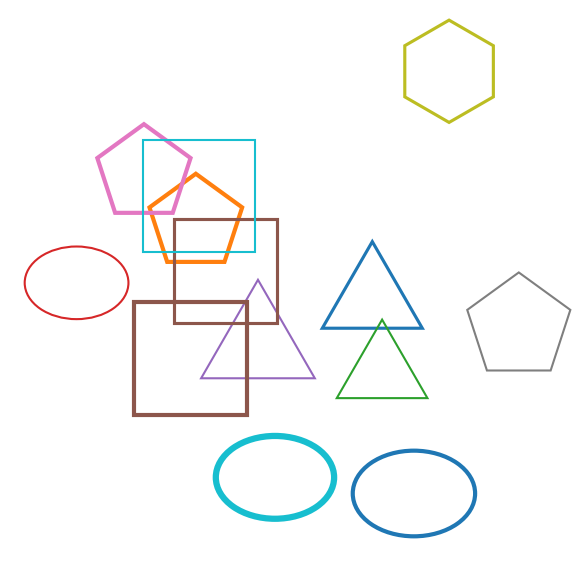[{"shape": "triangle", "thickness": 1.5, "radius": 0.5, "center": [0.645, 0.481]}, {"shape": "oval", "thickness": 2, "radius": 0.53, "center": [0.717, 0.145]}, {"shape": "pentagon", "thickness": 2, "radius": 0.42, "center": [0.339, 0.614]}, {"shape": "triangle", "thickness": 1, "radius": 0.45, "center": [0.662, 0.355]}, {"shape": "oval", "thickness": 1, "radius": 0.45, "center": [0.133, 0.509]}, {"shape": "triangle", "thickness": 1, "radius": 0.57, "center": [0.447, 0.401]}, {"shape": "square", "thickness": 1.5, "radius": 0.45, "center": [0.391, 0.53]}, {"shape": "square", "thickness": 2, "radius": 0.49, "center": [0.329, 0.379]}, {"shape": "pentagon", "thickness": 2, "radius": 0.42, "center": [0.249, 0.699]}, {"shape": "pentagon", "thickness": 1, "radius": 0.47, "center": [0.898, 0.434]}, {"shape": "hexagon", "thickness": 1.5, "radius": 0.44, "center": [0.778, 0.876]}, {"shape": "square", "thickness": 1, "radius": 0.48, "center": [0.344, 0.659]}, {"shape": "oval", "thickness": 3, "radius": 0.51, "center": [0.476, 0.173]}]